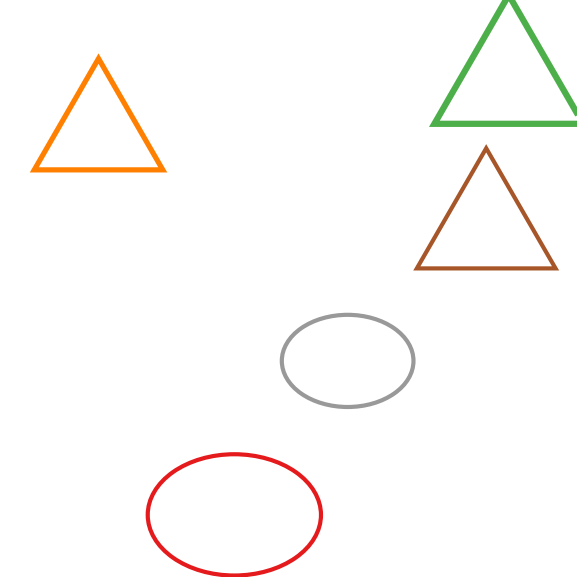[{"shape": "oval", "thickness": 2, "radius": 0.75, "center": [0.406, 0.108]}, {"shape": "triangle", "thickness": 3, "radius": 0.74, "center": [0.881, 0.859]}, {"shape": "triangle", "thickness": 2.5, "radius": 0.64, "center": [0.171, 0.769]}, {"shape": "triangle", "thickness": 2, "radius": 0.69, "center": [0.842, 0.604]}, {"shape": "oval", "thickness": 2, "radius": 0.57, "center": [0.602, 0.374]}]